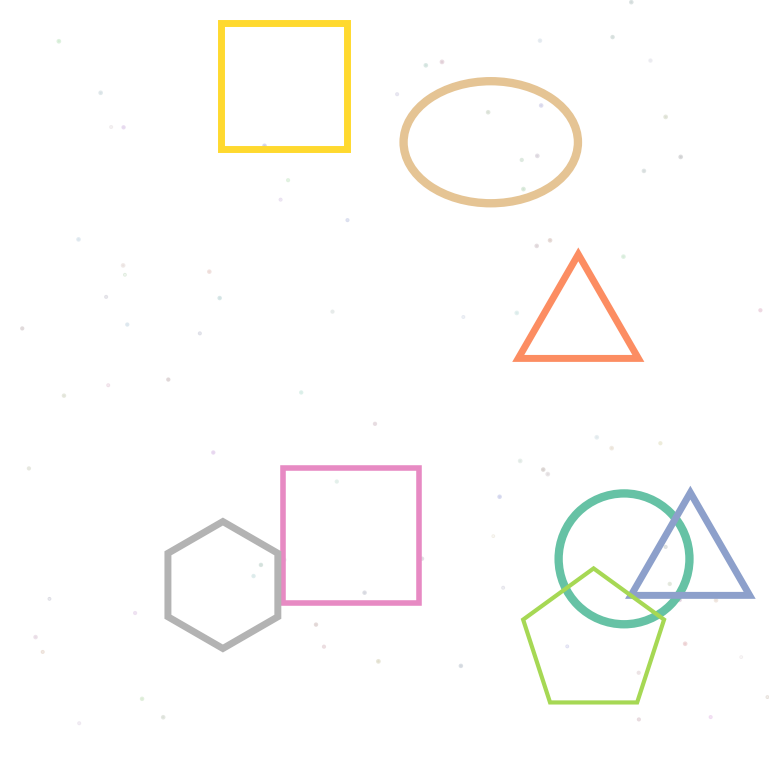[{"shape": "circle", "thickness": 3, "radius": 0.42, "center": [0.81, 0.274]}, {"shape": "triangle", "thickness": 2.5, "radius": 0.45, "center": [0.751, 0.58]}, {"shape": "triangle", "thickness": 2.5, "radius": 0.44, "center": [0.897, 0.271]}, {"shape": "square", "thickness": 2, "radius": 0.44, "center": [0.456, 0.304]}, {"shape": "pentagon", "thickness": 1.5, "radius": 0.48, "center": [0.771, 0.166]}, {"shape": "square", "thickness": 2.5, "radius": 0.41, "center": [0.368, 0.888]}, {"shape": "oval", "thickness": 3, "radius": 0.57, "center": [0.637, 0.815]}, {"shape": "hexagon", "thickness": 2.5, "radius": 0.41, "center": [0.289, 0.24]}]